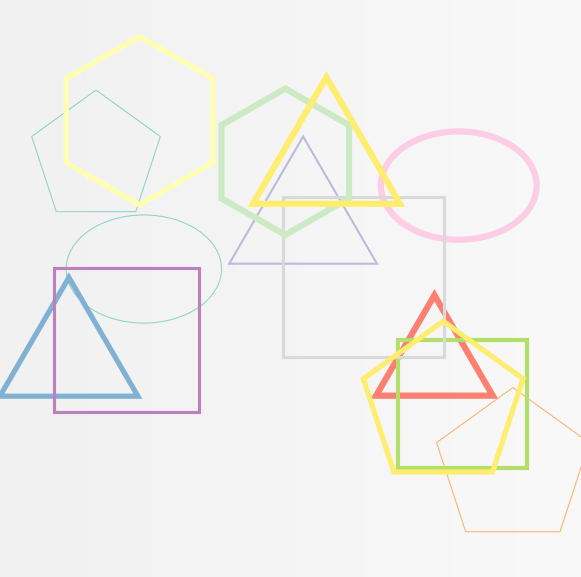[{"shape": "pentagon", "thickness": 0.5, "radius": 0.58, "center": [0.165, 0.727]}, {"shape": "oval", "thickness": 0.5, "radius": 0.67, "center": [0.247, 0.533]}, {"shape": "hexagon", "thickness": 2.5, "radius": 0.73, "center": [0.24, 0.79]}, {"shape": "triangle", "thickness": 1, "radius": 0.73, "center": [0.521, 0.616]}, {"shape": "triangle", "thickness": 3, "radius": 0.58, "center": [0.747, 0.372]}, {"shape": "triangle", "thickness": 2.5, "radius": 0.69, "center": [0.119, 0.382]}, {"shape": "pentagon", "thickness": 0.5, "radius": 0.69, "center": [0.882, 0.19]}, {"shape": "square", "thickness": 2, "radius": 0.55, "center": [0.796, 0.3]}, {"shape": "oval", "thickness": 3, "radius": 0.67, "center": [0.789, 0.678]}, {"shape": "square", "thickness": 1.5, "radius": 0.69, "center": [0.625, 0.52]}, {"shape": "square", "thickness": 1.5, "radius": 0.62, "center": [0.217, 0.41]}, {"shape": "hexagon", "thickness": 3, "radius": 0.63, "center": [0.491, 0.719]}, {"shape": "pentagon", "thickness": 2.5, "radius": 0.72, "center": [0.763, 0.299]}, {"shape": "triangle", "thickness": 3, "radius": 0.73, "center": [0.562, 0.719]}]